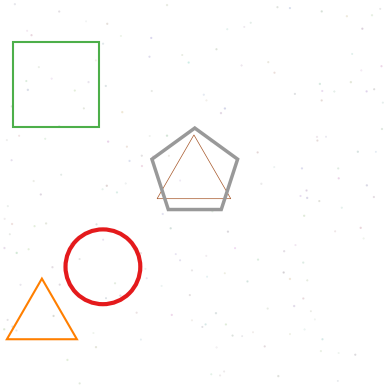[{"shape": "circle", "thickness": 3, "radius": 0.49, "center": [0.267, 0.307]}, {"shape": "square", "thickness": 1.5, "radius": 0.56, "center": [0.146, 0.78]}, {"shape": "triangle", "thickness": 1.5, "radius": 0.52, "center": [0.109, 0.171]}, {"shape": "triangle", "thickness": 0.5, "radius": 0.55, "center": [0.504, 0.539]}, {"shape": "pentagon", "thickness": 2.5, "radius": 0.58, "center": [0.506, 0.55]}]